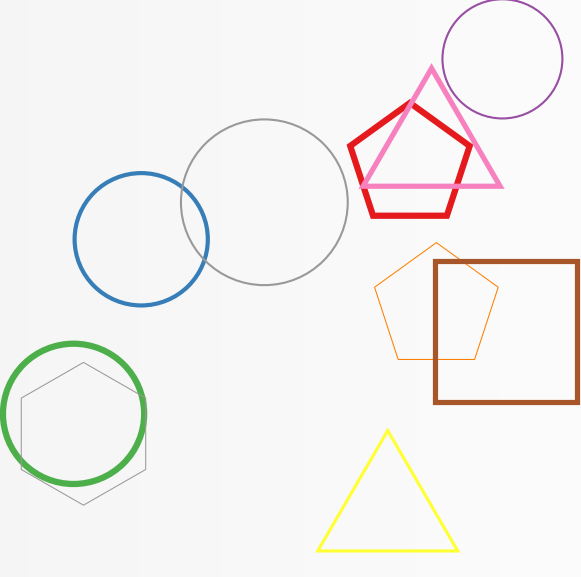[{"shape": "pentagon", "thickness": 3, "radius": 0.54, "center": [0.705, 0.713]}, {"shape": "circle", "thickness": 2, "radius": 0.57, "center": [0.243, 0.585]}, {"shape": "circle", "thickness": 3, "radius": 0.61, "center": [0.127, 0.283]}, {"shape": "circle", "thickness": 1, "radius": 0.52, "center": [0.864, 0.897]}, {"shape": "pentagon", "thickness": 0.5, "radius": 0.56, "center": [0.751, 0.467]}, {"shape": "triangle", "thickness": 1.5, "radius": 0.7, "center": [0.667, 0.115]}, {"shape": "square", "thickness": 2.5, "radius": 0.61, "center": [0.87, 0.425]}, {"shape": "triangle", "thickness": 2.5, "radius": 0.68, "center": [0.742, 0.745]}, {"shape": "hexagon", "thickness": 0.5, "radius": 0.62, "center": [0.144, 0.248]}, {"shape": "circle", "thickness": 1, "radius": 0.72, "center": [0.455, 0.649]}]